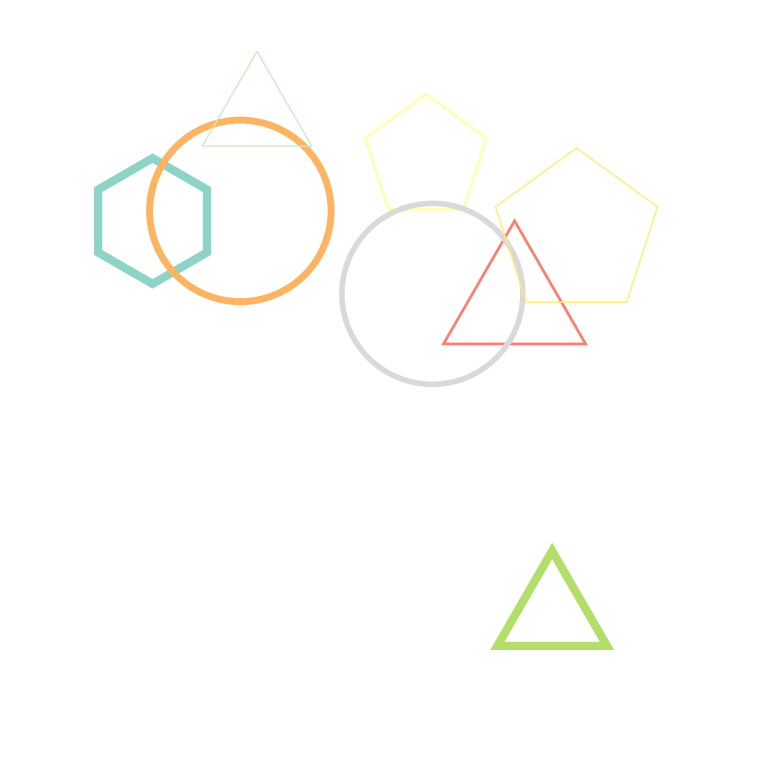[{"shape": "hexagon", "thickness": 3, "radius": 0.41, "center": [0.198, 0.713]}, {"shape": "pentagon", "thickness": 1, "radius": 0.41, "center": [0.553, 0.795]}, {"shape": "triangle", "thickness": 1, "radius": 0.53, "center": [0.668, 0.607]}, {"shape": "circle", "thickness": 2.5, "radius": 0.59, "center": [0.312, 0.726]}, {"shape": "triangle", "thickness": 3, "radius": 0.41, "center": [0.717, 0.202]}, {"shape": "circle", "thickness": 2, "radius": 0.59, "center": [0.561, 0.618]}, {"shape": "triangle", "thickness": 0.5, "radius": 0.41, "center": [0.334, 0.851]}, {"shape": "pentagon", "thickness": 0.5, "radius": 0.55, "center": [0.749, 0.697]}]